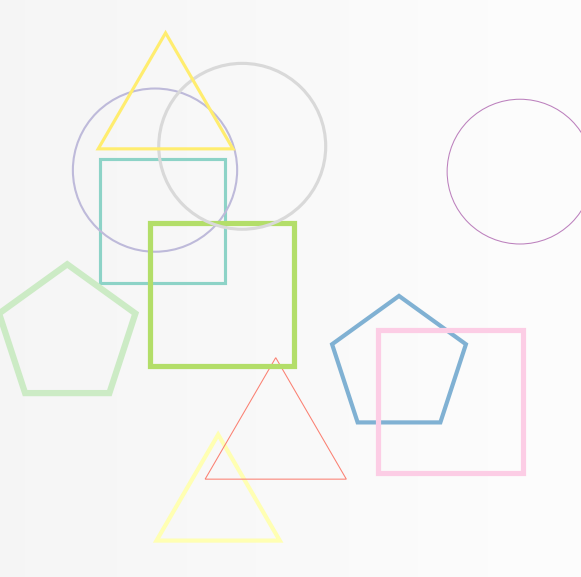[{"shape": "square", "thickness": 1.5, "radius": 0.54, "center": [0.279, 0.616]}, {"shape": "triangle", "thickness": 2, "radius": 0.61, "center": [0.375, 0.124]}, {"shape": "circle", "thickness": 1, "radius": 0.71, "center": [0.267, 0.705]}, {"shape": "triangle", "thickness": 0.5, "radius": 0.7, "center": [0.474, 0.24]}, {"shape": "pentagon", "thickness": 2, "radius": 0.61, "center": [0.686, 0.366]}, {"shape": "square", "thickness": 2.5, "radius": 0.62, "center": [0.382, 0.489]}, {"shape": "square", "thickness": 2.5, "radius": 0.62, "center": [0.775, 0.304]}, {"shape": "circle", "thickness": 1.5, "radius": 0.72, "center": [0.417, 0.746]}, {"shape": "circle", "thickness": 0.5, "radius": 0.63, "center": [0.895, 0.702]}, {"shape": "pentagon", "thickness": 3, "radius": 0.62, "center": [0.116, 0.418]}, {"shape": "triangle", "thickness": 1.5, "radius": 0.67, "center": [0.285, 0.808]}]